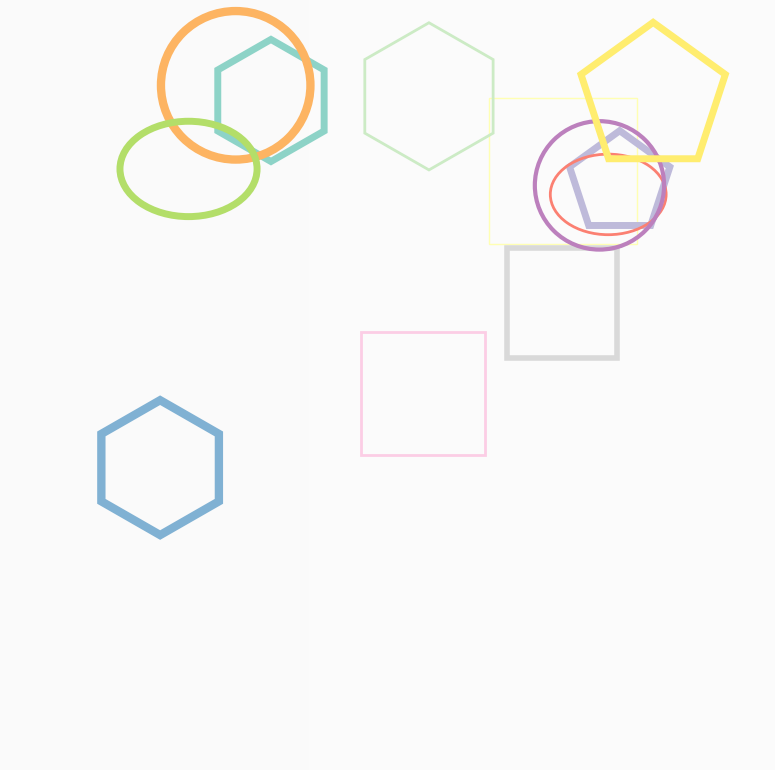[{"shape": "hexagon", "thickness": 2.5, "radius": 0.4, "center": [0.35, 0.87]}, {"shape": "square", "thickness": 0.5, "radius": 0.47, "center": [0.726, 0.778]}, {"shape": "pentagon", "thickness": 2.5, "radius": 0.34, "center": [0.8, 0.762]}, {"shape": "oval", "thickness": 1, "radius": 0.37, "center": [0.785, 0.748]}, {"shape": "hexagon", "thickness": 3, "radius": 0.44, "center": [0.207, 0.393]}, {"shape": "circle", "thickness": 3, "radius": 0.48, "center": [0.304, 0.889]}, {"shape": "oval", "thickness": 2.5, "radius": 0.44, "center": [0.243, 0.781]}, {"shape": "square", "thickness": 1, "radius": 0.4, "center": [0.546, 0.489]}, {"shape": "square", "thickness": 2, "radius": 0.36, "center": [0.725, 0.606]}, {"shape": "circle", "thickness": 1.5, "radius": 0.42, "center": [0.774, 0.759]}, {"shape": "hexagon", "thickness": 1, "radius": 0.48, "center": [0.554, 0.875]}, {"shape": "pentagon", "thickness": 2.5, "radius": 0.49, "center": [0.843, 0.873]}]